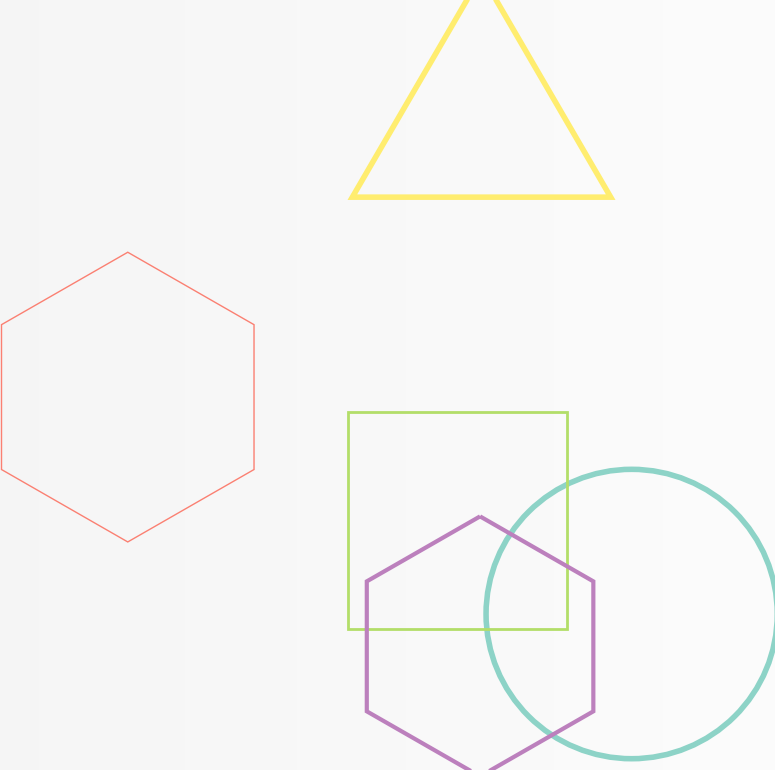[{"shape": "circle", "thickness": 2, "radius": 0.94, "center": [0.815, 0.203]}, {"shape": "hexagon", "thickness": 0.5, "radius": 0.94, "center": [0.165, 0.484]}, {"shape": "square", "thickness": 1, "radius": 0.7, "center": [0.59, 0.324]}, {"shape": "hexagon", "thickness": 1.5, "radius": 0.84, "center": [0.619, 0.161]}, {"shape": "triangle", "thickness": 2, "radius": 0.96, "center": [0.621, 0.84]}]